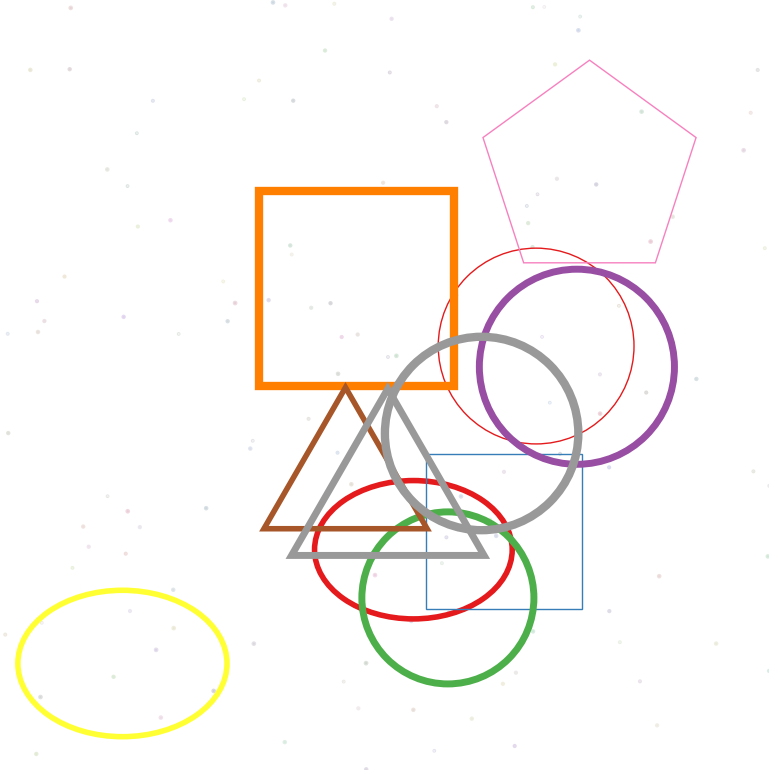[{"shape": "oval", "thickness": 2, "radius": 0.64, "center": [0.537, 0.286]}, {"shape": "circle", "thickness": 0.5, "radius": 0.64, "center": [0.696, 0.551]}, {"shape": "square", "thickness": 0.5, "radius": 0.5, "center": [0.655, 0.309]}, {"shape": "circle", "thickness": 2.5, "radius": 0.56, "center": [0.582, 0.224]}, {"shape": "circle", "thickness": 2.5, "radius": 0.63, "center": [0.749, 0.524]}, {"shape": "square", "thickness": 3, "radius": 0.63, "center": [0.463, 0.626]}, {"shape": "oval", "thickness": 2, "radius": 0.68, "center": [0.159, 0.138]}, {"shape": "triangle", "thickness": 2, "radius": 0.61, "center": [0.449, 0.374]}, {"shape": "pentagon", "thickness": 0.5, "radius": 0.73, "center": [0.766, 0.776]}, {"shape": "circle", "thickness": 3, "radius": 0.63, "center": [0.625, 0.437]}, {"shape": "triangle", "thickness": 2.5, "radius": 0.72, "center": [0.504, 0.351]}]